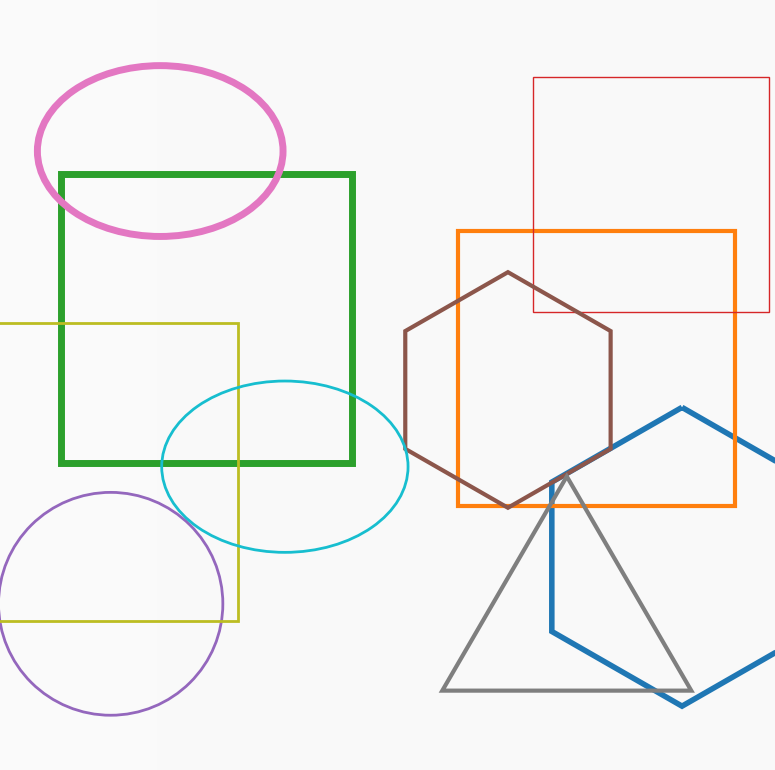[{"shape": "hexagon", "thickness": 2, "radius": 0.97, "center": [0.88, 0.277]}, {"shape": "square", "thickness": 1.5, "radius": 0.89, "center": [0.77, 0.521]}, {"shape": "square", "thickness": 2.5, "radius": 0.94, "center": [0.267, 0.586]}, {"shape": "square", "thickness": 0.5, "radius": 0.76, "center": [0.84, 0.747]}, {"shape": "circle", "thickness": 1, "radius": 0.72, "center": [0.143, 0.216]}, {"shape": "hexagon", "thickness": 1.5, "radius": 0.76, "center": [0.655, 0.494]}, {"shape": "oval", "thickness": 2.5, "radius": 0.79, "center": [0.207, 0.804]}, {"shape": "triangle", "thickness": 1.5, "radius": 0.93, "center": [0.731, 0.196]}, {"shape": "square", "thickness": 1, "radius": 0.97, "center": [0.115, 0.387]}, {"shape": "oval", "thickness": 1, "radius": 0.79, "center": [0.368, 0.394]}]